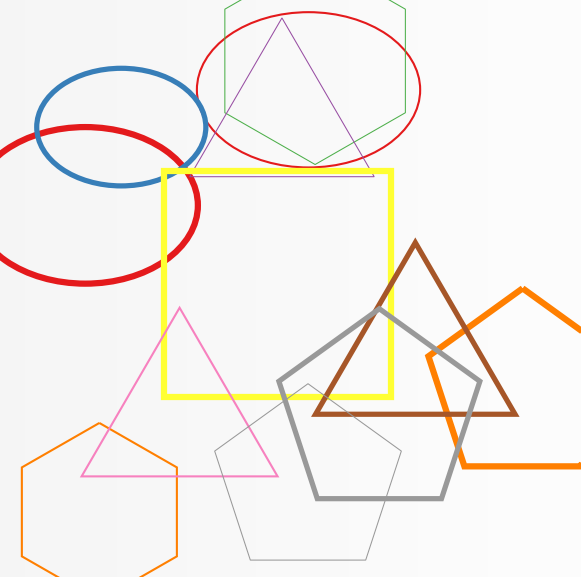[{"shape": "oval", "thickness": 3, "radius": 0.97, "center": [0.147, 0.644]}, {"shape": "oval", "thickness": 1, "radius": 0.96, "center": [0.531, 0.844]}, {"shape": "oval", "thickness": 2.5, "radius": 0.73, "center": [0.209, 0.779]}, {"shape": "hexagon", "thickness": 0.5, "radius": 0.9, "center": [0.542, 0.894]}, {"shape": "triangle", "thickness": 0.5, "radius": 0.92, "center": [0.485, 0.785]}, {"shape": "hexagon", "thickness": 1, "radius": 0.77, "center": [0.171, 0.113]}, {"shape": "pentagon", "thickness": 3, "radius": 0.85, "center": [0.899, 0.329]}, {"shape": "square", "thickness": 3, "radius": 0.98, "center": [0.477, 0.508]}, {"shape": "triangle", "thickness": 2.5, "radius": 0.99, "center": [0.715, 0.381]}, {"shape": "triangle", "thickness": 1, "radius": 0.97, "center": [0.309, 0.272]}, {"shape": "pentagon", "thickness": 2.5, "radius": 0.91, "center": [0.653, 0.283]}, {"shape": "pentagon", "thickness": 0.5, "radius": 0.84, "center": [0.53, 0.166]}]